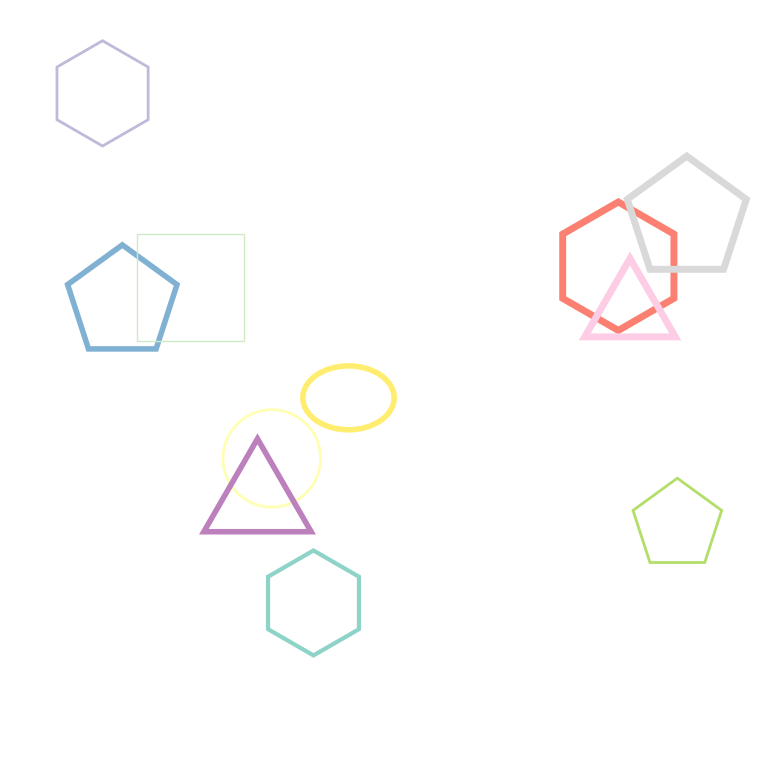[{"shape": "hexagon", "thickness": 1.5, "radius": 0.34, "center": [0.407, 0.217]}, {"shape": "circle", "thickness": 1, "radius": 0.32, "center": [0.353, 0.405]}, {"shape": "hexagon", "thickness": 1, "radius": 0.34, "center": [0.133, 0.879]}, {"shape": "hexagon", "thickness": 2.5, "radius": 0.42, "center": [0.803, 0.654]}, {"shape": "pentagon", "thickness": 2, "radius": 0.37, "center": [0.159, 0.607]}, {"shape": "pentagon", "thickness": 1, "radius": 0.3, "center": [0.88, 0.318]}, {"shape": "triangle", "thickness": 2.5, "radius": 0.34, "center": [0.818, 0.596]}, {"shape": "pentagon", "thickness": 2.5, "radius": 0.41, "center": [0.892, 0.716]}, {"shape": "triangle", "thickness": 2, "radius": 0.4, "center": [0.334, 0.35]}, {"shape": "square", "thickness": 0.5, "radius": 0.35, "center": [0.247, 0.626]}, {"shape": "oval", "thickness": 2, "radius": 0.3, "center": [0.453, 0.483]}]